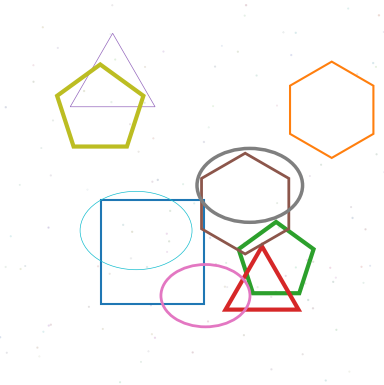[{"shape": "square", "thickness": 1.5, "radius": 0.67, "center": [0.395, 0.345]}, {"shape": "hexagon", "thickness": 1.5, "radius": 0.63, "center": [0.862, 0.715]}, {"shape": "pentagon", "thickness": 3, "radius": 0.51, "center": [0.717, 0.321]}, {"shape": "triangle", "thickness": 3, "radius": 0.55, "center": [0.681, 0.251]}, {"shape": "triangle", "thickness": 0.5, "radius": 0.64, "center": [0.293, 0.786]}, {"shape": "hexagon", "thickness": 2, "radius": 0.65, "center": [0.637, 0.471]}, {"shape": "oval", "thickness": 2, "radius": 0.58, "center": [0.534, 0.232]}, {"shape": "oval", "thickness": 2.5, "radius": 0.69, "center": [0.649, 0.519]}, {"shape": "pentagon", "thickness": 3, "radius": 0.59, "center": [0.26, 0.715]}, {"shape": "oval", "thickness": 0.5, "radius": 0.73, "center": [0.353, 0.401]}]